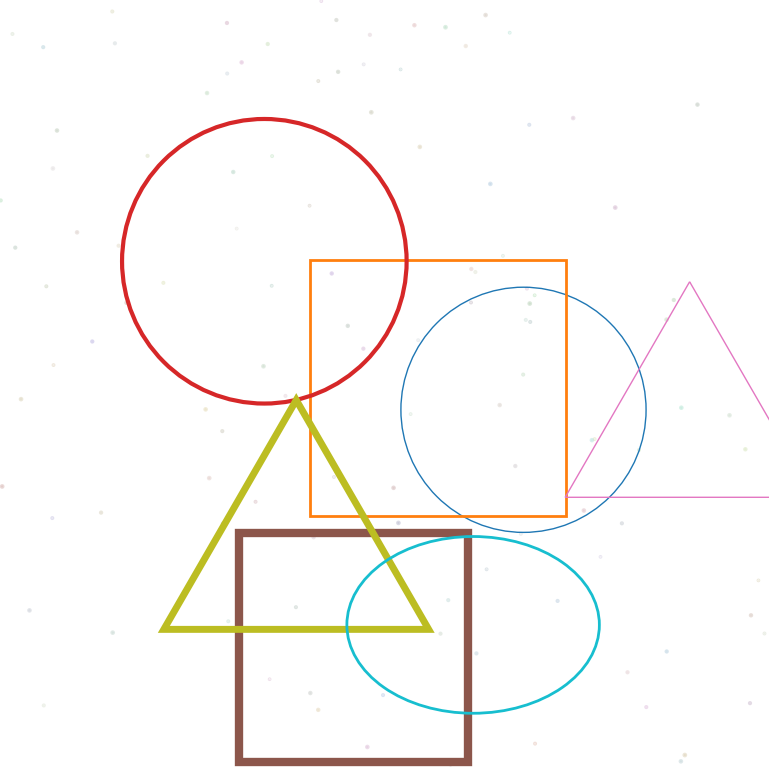[{"shape": "circle", "thickness": 0.5, "radius": 0.8, "center": [0.68, 0.468]}, {"shape": "square", "thickness": 1, "radius": 0.83, "center": [0.568, 0.496]}, {"shape": "circle", "thickness": 1.5, "radius": 0.92, "center": [0.343, 0.661]}, {"shape": "square", "thickness": 3, "radius": 0.75, "center": [0.459, 0.159]}, {"shape": "triangle", "thickness": 0.5, "radius": 0.93, "center": [0.896, 0.447]}, {"shape": "triangle", "thickness": 2.5, "radius": 0.99, "center": [0.385, 0.282]}, {"shape": "oval", "thickness": 1, "radius": 0.82, "center": [0.614, 0.188]}]